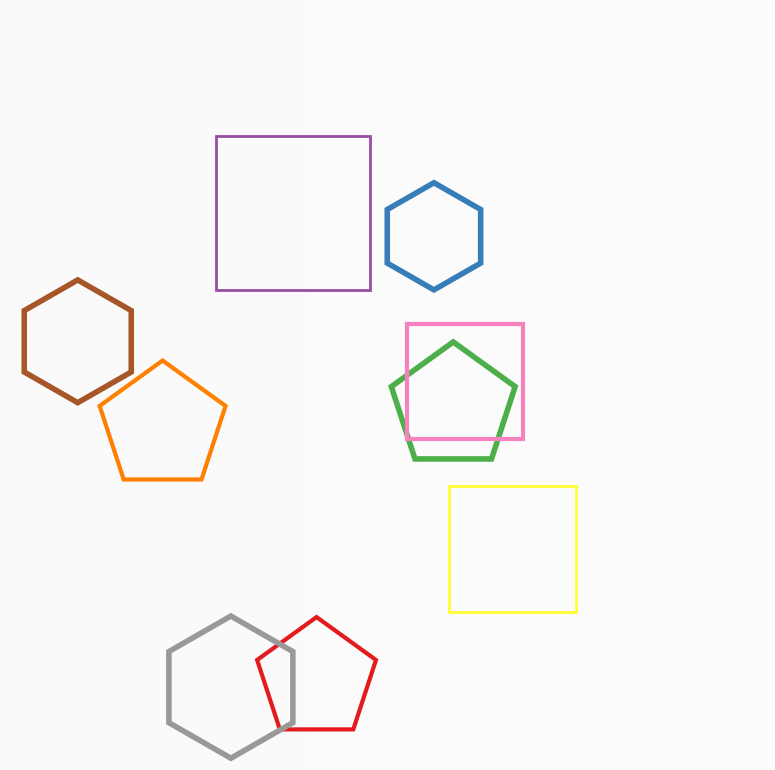[{"shape": "pentagon", "thickness": 1.5, "radius": 0.4, "center": [0.408, 0.118]}, {"shape": "hexagon", "thickness": 2, "radius": 0.35, "center": [0.56, 0.693]}, {"shape": "pentagon", "thickness": 2, "radius": 0.42, "center": [0.585, 0.472]}, {"shape": "square", "thickness": 1, "radius": 0.5, "center": [0.379, 0.723]}, {"shape": "pentagon", "thickness": 1.5, "radius": 0.43, "center": [0.21, 0.446]}, {"shape": "square", "thickness": 1, "radius": 0.41, "center": [0.661, 0.287]}, {"shape": "hexagon", "thickness": 2, "radius": 0.4, "center": [0.1, 0.557]}, {"shape": "square", "thickness": 1.5, "radius": 0.37, "center": [0.6, 0.504]}, {"shape": "hexagon", "thickness": 2, "radius": 0.46, "center": [0.298, 0.108]}]